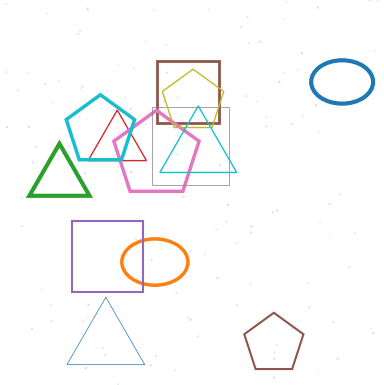[{"shape": "triangle", "thickness": 0.5, "radius": 0.58, "center": [0.275, 0.111]}, {"shape": "oval", "thickness": 3, "radius": 0.4, "center": [0.889, 0.787]}, {"shape": "oval", "thickness": 2.5, "radius": 0.43, "center": [0.402, 0.319]}, {"shape": "triangle", "thickness": 3, "radius": 0.45, "center": [0.154, 0.537]}, {"shape": "triangle", "thickness": 1, "radius": 0.44, "center": [0.305, 0.627]}, {"shape": "square", "thickness": 1.5, "radius": 0.46, "center": [0.278, 0.334]}, {"shape": "square", "thickness": 2, "radius": 0.4, "center": [0.489, 0.762]}, {"shape": "pentagon", "thickness": 1.5, "radius": 0.4, "center": [0.711, 0.107]}, {"shape": "pentagon", "thickness": 2.5, "radius": 0.58, "center": [0.406, 0.597]}, {"shape": "square", "thickness": 0.5, "radius": 0.5, "center": [0.496, 0.621]}, {"shape": "pentagon", "thickness": 1, "radius": 0.42, "center": [0.501, 0.737]}, {"shape": "triangle", "thickness": 1, "radius": 0.58, "center": [0.515, 0.61]}, {"shape": "pentagon", "thickness": 2.5, "radius": 0.47, "center": [0.261, 0.661]}]